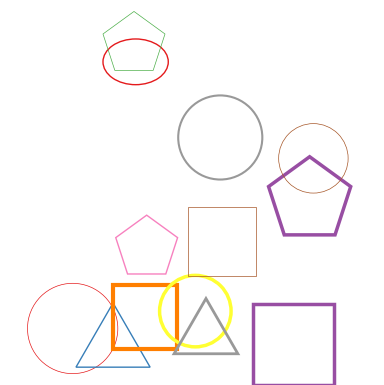[{"shape": "oval", "thickness": 1, "radius": 0.42, "center": [0.352, 0.839]}, {"shape": "circle", "thickness": 0.5, "radius": 0.59, "center": [0.189, 0.147]}, {"shape": "triangle", "thickness": 1, "radius": 0.56, "center": [0.294, 0.102]}, {"shape": "pentagon", "thickness": 0.5, "radius": 0.42, "center": [0.348, 0.886]}, {"shape": "pentagon", "thickness": 2.5, "radius": 0.56, "center": [0.804, 0.481]}, {"shape": "square", "thickness": 2.5, "radius": 0.53, "center": [0.762, 0.105]}, {"shape": "square", "thickness": 3, "radius": 0.41, "center": [0.377, 0.176]}, {"shape": "circle", "thickness": 2.5, "radius": 0.46, "center": [0.507, 0.192]}, {"shape": "square", "thickness": 0.5, "radius": 0.44, "center": [0.576, 0.373]}, {"shape": "circle", "thickness": 0.5, "radius": 0.45, "center": [0.814, 0.589]}, {"shape": "pentagon", "thickness": 1, "radius": 0.42, "center": [0.381, 0.357]}, {"shape": "triangle", "thickness": 2, "radius": 0.48, "center": [0.535, 0.129]}, {"shape": "circle", "thickness": 1.5, "radius": 0.55, "center": [0.572, 0.643]}]